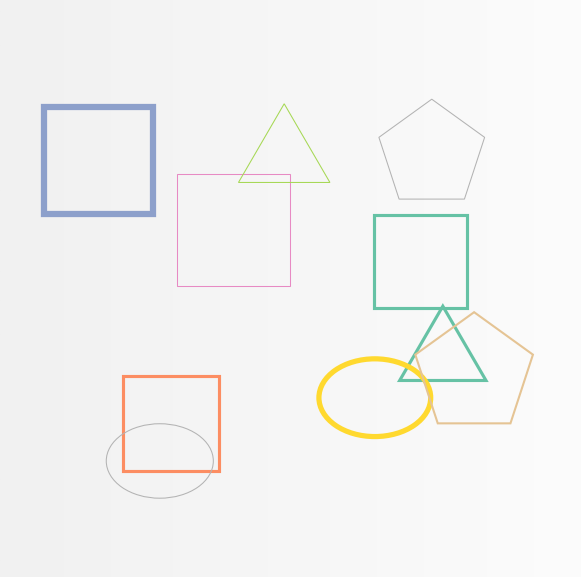[{"shape": "triangle", "thickness": 1.5, "radius": 0.43, "center": [0.762, 0.383]}, {"shape": "square", "thickness": 1.5, "radius": 0.4, "center": [0.723, 0.546]}, {"shape": "square", "thickness": 1.5, "radius": 0.41, "center": [0.294, 0.266]}, {"shape": "square", "thickness": 3, "radius": 0.46, "center": [0.169, 0.721]}, {"shape": "square", "thickness": 0.5, "radius": 0.49, "center": [0.402, 0.601]}, {"shape": "triangle", "thickness": 0.5, "radius": 0.45, "center": [0.489, 0.729]}, {"shape": "oval", "thickness": 2.5, "radius": 0.48, "center": [0.645, 0.31]}, {"shape": "pentagon", "thickness": 1, "radius": 0.53, "center": [0.816, 0.352]}, {"shape": "pentagon", "thickness": 0.5, "radius": 0.48, "center": [0.743, 0.732]}, {"shape": "oval", "thickness": 0.5, "radius": 0.46, "center": [0.275, 0.201]}]